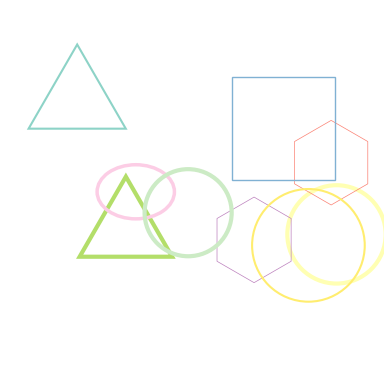[{"shape": "triangle", "thickness": 1.5, "radius": 0.73, "center": [0.2, 0.739]}, {"shape": "circle", "thickness": 3, "radius": 0.64, "center": [0.874, 0.391]}, {"shape": "hexagon", "thickness": 0.5, "radius": 0.55, "center": [0.86, 0.577]}, {"shape": "square", "thickness": 1, "radius": 0.67, "center": [0.737, 0.666]}, {"shape": "triangle", "thickness": 3, "radius": 0.69, "center": [0.327, 0.403]}, {"shape": "oval", "thickness": 2.5, "radius": 0.5, "center": [0.353, 0.502]}, {"shape": "hexagon", "thickness": 0.5, "radius": 0.56, "center": [0.66, 0.377]}, {"shape": "circle", "thickness": 3, "radius": 0.57, "center": [0.489, 0.448]}, {"shape": "circle", "thickness": 1.5, "radius": 0.73, "center": [0.801, 0.363]}]